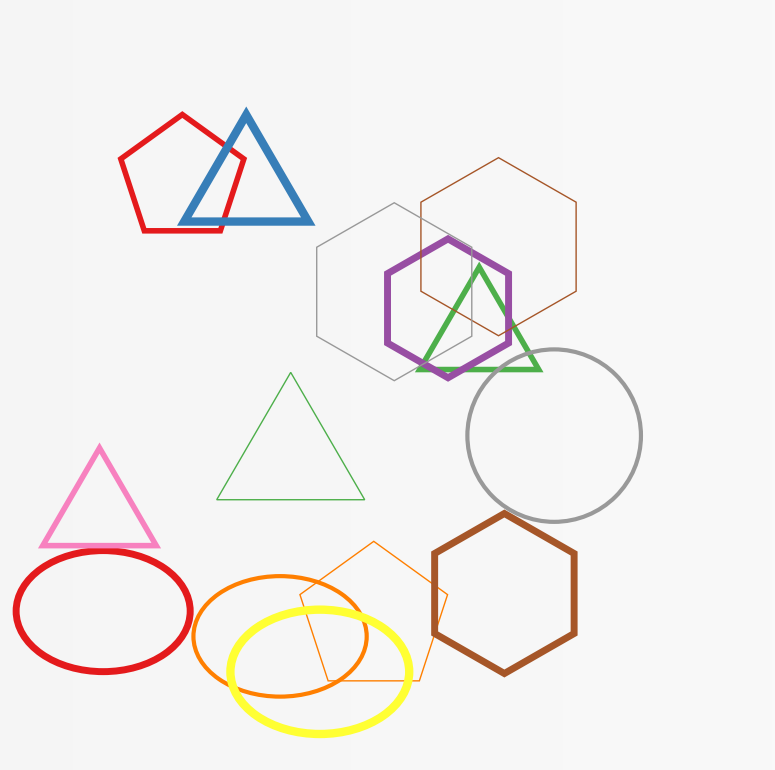[{"shape": "pentagon", "thickness": 2, "radius": 0.42, "center": [0.235, 0.768]}, {"shape": "oval", "thickness": 2.5, "radius": 0.56, "center": [0.133, 0.206]}, {"shape": "triangle", "thickness": 3, "radius": 0.46, "center": [0.318, 0.758]}, {"shape": "triangle", "thickness": 2, "radius": 0.44, "center": [0.618, 0.564]}, {"shape": "triangle", "thickness": 0.5, "radius": 0.55, "center": [0.375, 0.406]}, {"shape": "hexagon", "thickness": 2.5, "radius": 0.45, "center": [0.578, 0.6]}, {"shape": "oval", "thickness": 1.5, "radius": 0.56, "center": [0.361, 0.174]}, {"shape": "pentagon", "thickness": 0.5, "radius": 0.5, "center": [0.482, 0.197]}, {"shape": "oval", "thickness": 3, "radius": 0.58, "center": [0.413, 0.128]}, {"shape": "hexagon", "thickness": 2.5, "radius": 0.52, "center": [0.651, 0.229]}, {"shape": "hexagon", "thickness": 0.5, "radius": 0.58, "center": [0.643, 0.68]}, {"shape": "triangle", "thickness": 2, "radius": 0.42, "center": [0.128, 0.334]}, {"shape": "circle", "thickness": 1.5, "radius": 0.56, "center": [0.715, 0.434]}, {"shape": "hexagon", "thickness": 0.5, "radius": 0.58, "center": [0.509, 0.621]}]